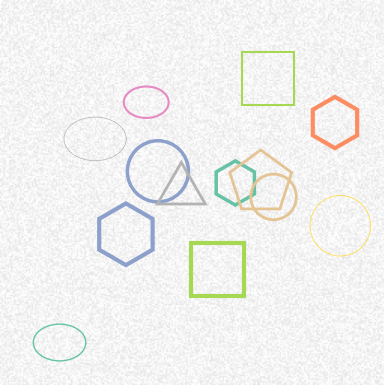[{"shape": "hexagon", "thickness": 2.5, "radius": 0.29, "center": [0.611, 0.525]}, {"shape": "oval", "thickness": 1, "radius": 0.34, "center": [0.155, 0.11]}, {"shape": "hexagon", "thickness": 3, "radius": 0.33, "center": [0.87, 0.682]}, {"shape": "hexagon", "thickness": 3, "radius": 0.4, "center": [0.327, 0.392]}, {"shape": "circle", "thickness": 2.5, "radius": 0.4, "center": [0.41, 0.555]}, {"shape": "oval", "thickness": 1.5, "radius": 0.29, "center": [0.38, 0.734]}, {"shape": "square", "thickness": 3, "radius": 0.35, "center": [0.566, 0.3]}, {"shape": "square", "thickness": 1.5, "radius": 0.34, "center": [0.696, 0.796]}, {"shape": "circle", "thickness": 0.5, "radius": 0.39, "center": [0.884, 0.414]}, {"shape": "circle", "thickness": 2, "radius": 0.3, "center": [0.71, 0.489]}, {"shape": "pentagon", "thickness": 2, "radius": 0.42, "center": [0.677, 0.526]}, {"shape": "oval", "thickness": 0.5, "radius": 0.4, "center": [0.247, 0.639]}, {"shape": "triangle", "thickness": 2, "radius": 0.36, "center": [0.471, 0.506]}]